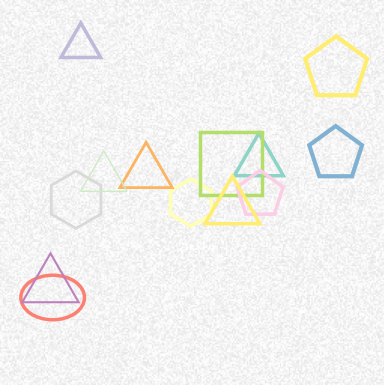[{"shape": "triangle", "thickness": 2.5, "radius": 0.37, "center": [0.672, 0.58]}, {"shape": "hexagon", "thickness": 2.5, "radius": 0.31, "center": [0.496, 0.474]}, {"shape": "triangle", "thickness": 2.5, "radius": 0.3, "center": [0.21, 0.88]}, {"shape": "oval", "thickness": 2.5, "radius": 0.41, "center": [0.137, 0.227]}, {"shape": "pentagon", "thickness": 3, "radius": 0.36, "center": [0.872, 0.601]}, {"shape": "triangle", "thickness": 2, "radius": 0.39, "center": [0.379, 0.552]}, {"shape": "square", "thickness": 2.5, "radius": 0.4, "center": [0.6, 0.575]}, {"shape": "pentagon", "thickness": 2.5, "radius": 0.31, "center": [0.676, 0.495]}, {"shape": "hexagon", "thickness": 2, "radius": 0.37, "center": [0.198, 0.481]}, {"shape": "triangle", "thickness": 1.5, "radius": 0.42, "center": [0.131, 0.257]}, {"shape": "triangle", "thickness": 1, "radius": 0.35, "center": [0.27, 0.538]}, {"shape": "pentagon", "thickness": 3, "radius": 0.42, "center": [0.873, 0.821]}, {"shape": "triangle", "thickness": 2.5, "radius": 0.41, "center": [0.604, 0.46]}]